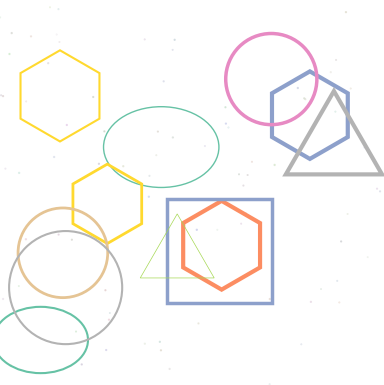[{"shape": "oval", "thickness": 1.5, "radius": 0.62, "center": [0.106, 0.117]}, {"shape": "oval", "thickness": 1, "radius": 0.75, "center": [0.419, 0.618]}, {"shape": "hexagon", "thickness": 3, "radius": 0.58, "center": [0.576, 0.363]}, {"shape": "square", "thickness": 2.5, "radius": 0.68, "center": [0.571, 0.348]}, {"shape": "hexagon", "thickness": 3, "radius": 0.57, "center": [0.805, 0.701]}, {"shape": "circle", "thickness": 2.5, "radius": 0.59, "center": [0.705, 0.795]}, {"shape": "triangle", "thickness": 0.5, "radius": 0.55, "center": [0.46, 0.334]}, {"shape": "hexagon", "thickness": 1.5, "radius": 0.59, "center": [0.156, 0.751]}, {"shape": "hexagon", "thickness": 2, "radius": 0.52, "center": [0.279, 0.471]}, {"shape": "circle", "thickness": 2, "radius": 0.58, "center": [0.163, 0.343]}, {"shape": "circle", "thickness": 1.5, "radius": 0.73, "center": [0.171, 0.253]}, {"shape": "triangle", "thickness": 3, "radius": 0.72, "center": [0.867, 0.619]}]